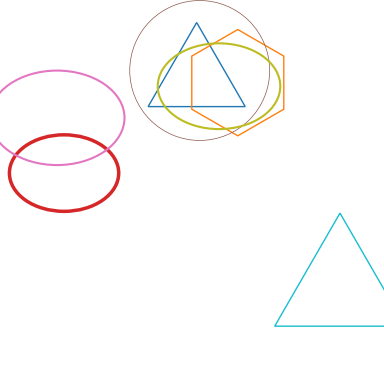[{"shape": "triangle", "thickness": 1, "radius": 0.73, "center": [0.511, 0.796]}, {"shape": "hexagon", "thickness": 1, "radius": 0.69, "center": [0.618, 0.785]}, {"shape": "oval", "thickness": 2.5, "radius": 0.71, "center": [0.166, 0.55]}, {"shape": "circle", "thickness": 0.5, "radius": 0.91, "center": [0.519, 0.817]}, {"shape": "oval", "thickness": 1.5, "radius": 0.88, "center": [0.148, 0.694]}, {"shape": "oval", "thickness": 1.5, "radius": 0.8, "center": [0.569, 0.776]}, {"shape": "triangle", "thickness": 1, "radius": 0.98, "center": [0.883, 0.251]}]